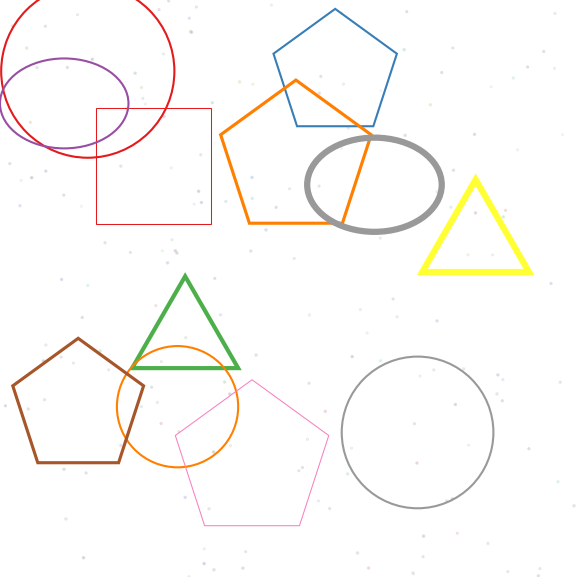[{"shape": "square", "thickness": 0.5, "radius": 0.5, "center": [0.266, 0.712]}, {"shape": "circle", "thickness": 1, "radius": 0.75, "center": [0.152, 0.876]}, {"shape": "pentagon", "thickness": 1, "radius": 0.56, "center": [0.58, 0.871]}, {"shape": "triangle", "thickness": 2, "radius": 0.53, "center": [0.321, 0.415]}, {"shape": "oval", "thickness": 1, "radius": 0.56, "center": [0.111, 0.82]}, {"shape": "pentagon", "thickness": 1.5, "radius": 0.69, "center": [0.512, 0.723]}, {"shape": "circle", "thickness": 1, "radius": 0.52, "center": [0.307, 0.295]}, {"shape": "triangle", "thickness": 3, "radius": 0.53, "center": [0.824, 0.581]}, {"shape": "pentagon", "thickness": 1.5, "radius": 0.6, "center": [0.135, 0.294]}, {"shape": "pentagon", "thickness": 0.5, "radius": 0.7, "center": [0.436, 0.202]}, {"shape": "circle", "thickness": 1, "radius": 0.66, "center": [0.723, 0.25]}, {"shape": "oval", "thickness": 3, "radius": 0.58, "center": [0.648, 0.679]}]